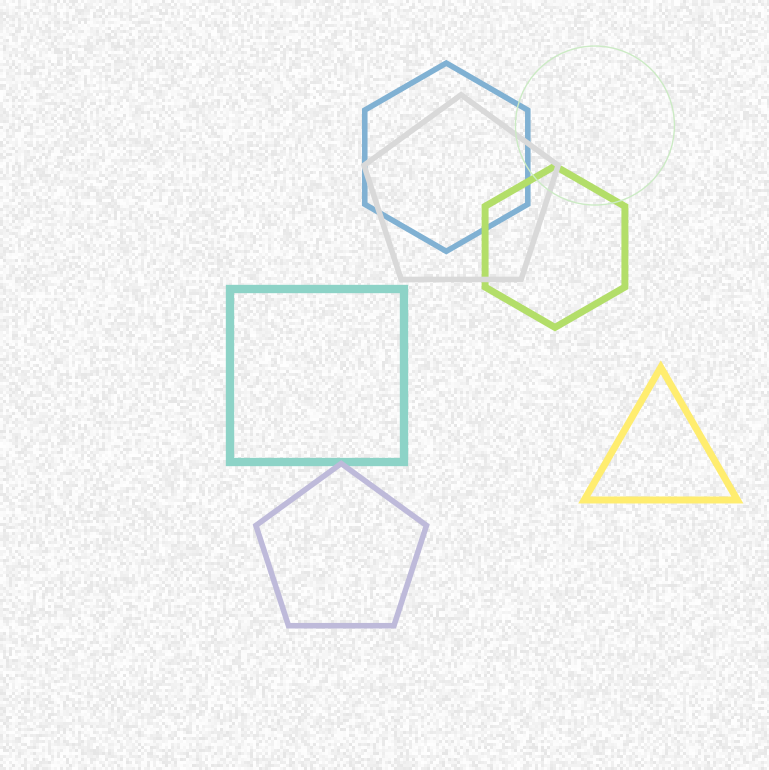[{"shape": "square", "thickness": 3, "radius": 0.56, "center": [0.411, 0.512]}, {"shape": "pentagon", "thickness": 2, "radius": 0.58, "center": [0.443, 0.282]}, {"shape": "hexagon", "thickness": 2, "radius": 0.61, "center": [0.58, 0.796]}, {"shape": "hexagon", "thickness": 2.5, "radius": 0.52, "center": [0.721, 0.68]}, {"shape": "pentagon", "thickness": 2, "radius": 0.66, "center": [0.599, 0.744]}, {"shape": "circle", "thickness": 0.5, "radius": 0.52, "center": [0.773, 0.837]}, {"shape": "triangle", "thickness": 2.5, "radius": 0.57, "center": [0.858, 0.408]}]